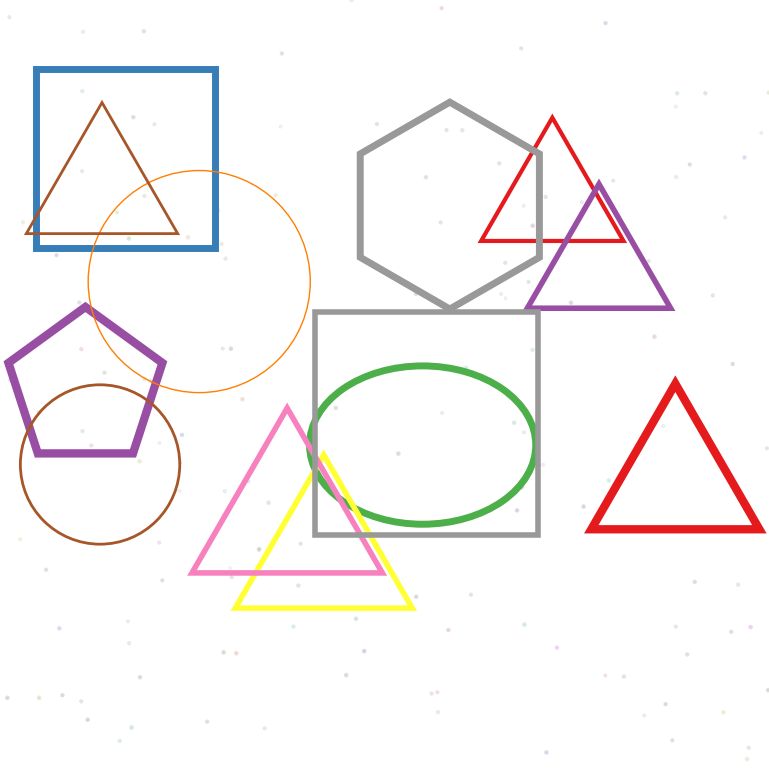[{"shape": "triangle", "thickness": 1.5, "radius": 0.53, "center": [0.717, 0.74]}, {"shape": "triangle", "thickness": 3, "radius": 0.63, "center": [0.877, 0.376]}, {"shape": "square", "thickness": 2.5, "radius": 0.58, "center": [0.163, 0.794]}, {"shape": "oval", "thickness": 2.5, "radius": 0.73, "center": [0.549, 0.422]}, {"shape": "pentagon", "thickness": 3, "radius": 0.53, "center": [0.111, 0.496]}, {"shape": "triangle", "thickness": 2, "radius": 0.54, "center": [0.778, 0.653]}, {"shape": "circle", "thickness": 0.5, "radius": 0.72, "center": [0.259, 0.634]}, {"shape": "triangle", "thickness": 2, "radius": 0.66, "center": [0.42, 0.277]}, {"shape": "triangle", "thickness": 1, "radius": 0.57, "center": [0.132, 0.753]}, {"shape": "circle", "thickness": 1, "radius": 0.52, "center": [0.13, 0.397]}, {"shape": "triangle", "thickness": 2, "radius": 0.71, "center": [0.373, 0.327]}, {"shape": "square", "thickness": 2, "radius": 0.73, "center": [0.554, 0.45]}, {"shape": "hexagon", "thickness": 2.5, "radius": 0.67, "center": [0.584, 0.733]}]